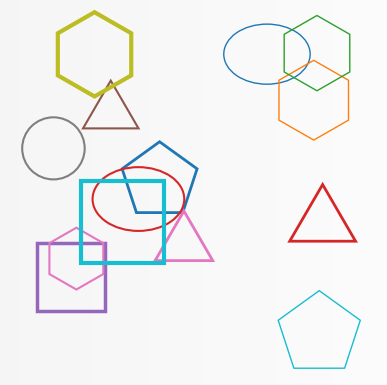[{"shape": "oval", "thickness": 1, "radius": 0.56, "center": [0.689, 0.859]}, {"shape": "pentagon", "thickness": 2, "radius": 0.51, "center": [0.412, 0.53]}, {"shape": "hexagon", "thickness": 1, "radius": 0.52, "center": [0.81, 0.74]}, {"shape": "hexagon", "thickness": 1, "radius": 0.49, "center": [0.818, 0.862]}, {"shape": "triangle", "thickness": 2, "radius": 0.49, "center": [0.833, 0.423]}, {"shape": "oval", "thickness": 1.5, "radius": 0.59, "center": [0.357, 0.483]}, {"shape": "square", "thickness": 2.5, "radius": 0.44, "center": [0.184, 0.28]}, {"shape": "triangle", "thickness": 1.5, "radius": 0.41, "center": [0.286, 0.708]}, {"shape": "triangle", "thickness": 2, "radius": 0.43, "center": [0.475, 0.366]}, {"shape": "hexagon", "thickness": 1.5, "radius": 0.4, "center": [0.197, 0.328]}, {"shape": "circle", "thickness": 1.5, "radius": 0.4, "center": [0.138, 0.615]}, {"shape": "hexagon", "thickness": 3, "radius": 0.55, "center": [0.244, 0.859]}, {"shape": "square", "thickness": 3, "radius": 0.53, "center": [0.316, 0.424]}, {"shape": "pentagon", "thickness": 1, "radius": 0.56, "center": [0.824, 0.134]}]